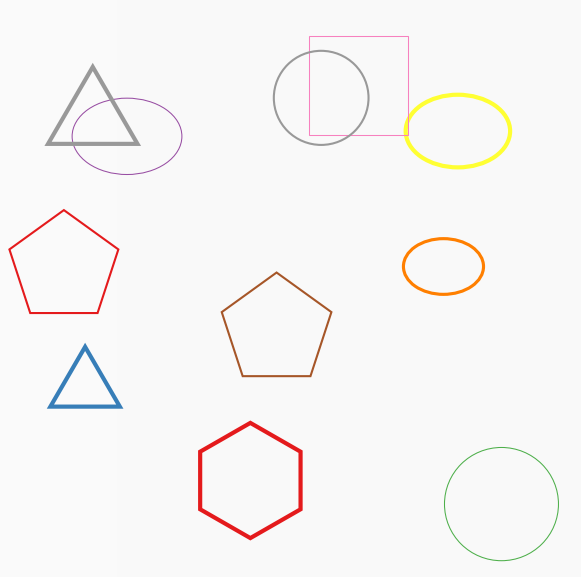[{"shape": "hexagon", "thickness": 2, "radius": 0.5, "center": [0.431, 0.167]}, {"shape": "pentagon", "thickness": 1, "radius": 0.49, "center": [0.11, 0.537]}, {"shape": "triangle", "thickness": 2, "radius": 0.34, "center": [0.146, 0.33]}, {"shape": "circle", "thickness": 0.5, "radius": 0.49, "center": [0.863, 0.126]}, {"shape": "oval", "thickness": 0.5, "radius": 0.47, "center": [0.219, 0.763]}, {"shape": "oval", "thickness": 1.5, "radius": 0.34, "center": [0.763, 0.538]}, {"shape": "oval", "thickness": 2, "radius": 0.45, "center": [0.788, 0.772]}, {"shape": "pentagon", "thickness": 1, "radius": 0.5, "center": [0.476, 0.428]}, {"shape": "square", "thickness": 0.5, "radius": 0.43, "center": [0.617, 0.851]}, {"shape": "triangle", "thickness": 2, "radius": 0.44, "center": [0.16, 0.794]}, {"shape": "circle", "thickness": 1, "radius": 0.41, "center": [0.553, 0.83]}]